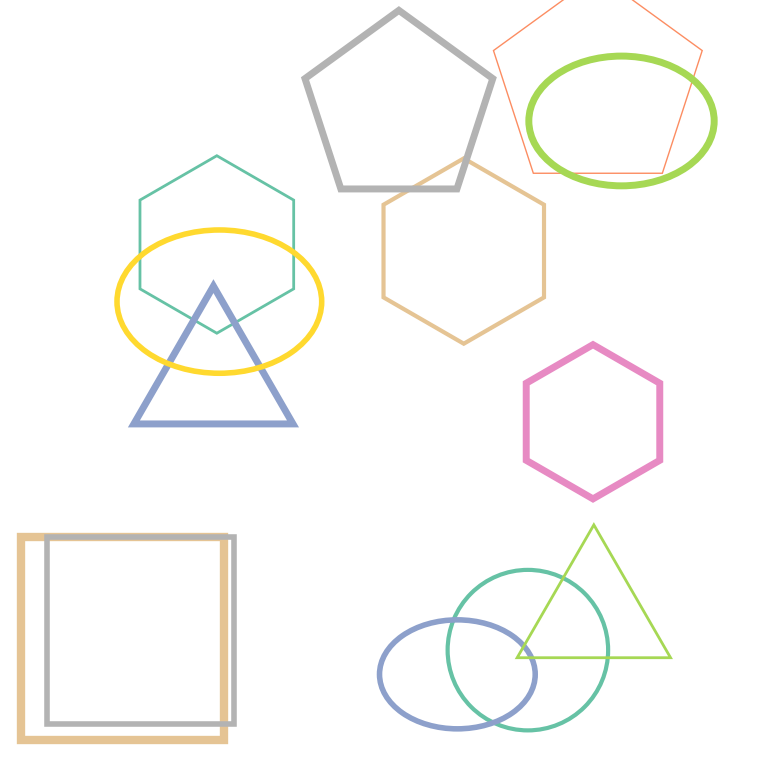[{"shape": "circle", "thickness": 1.5, "radius": 0.52, "center": [0.686, 0.156]}, {"shape": "hexagon", "thickness": 1, "radius": 0.58, "center": [0.282, 0.683]}, {"shape": "pentagon", "thickness": 0.5, "radius": 0.71, "center": [0.776, 0.89]}, {"shape": "oval", "thickness": 2, "radius": 0.51, "center": [0.594, 0.124]}, {"shape": "triangle", "thickness": 2.5, "radius": 0.6, "center": [0.277, 0.509]}, {"shape": "hexagon", "thickness": 2.5, "radius": 0.5, "center": [0.77, 0.452]}, {"shape": "oval", "thickness": 2.5, "radius": 0.6, "center": [0.807, 0.843]}, {"shape": "triangle", "thickness": 1, "radius": 0.58, "center": [0.771, 0.203]}, {"shape": "oval", "thickness": 2, "radius": 0.66, "center": [0.285, 0.608]}, {"shape": "square", "thickness": 3, "radius": 0.66, "center": [0.159, 0.17]}, {"shape": "hexagon", "thickness": 1.5, "radius": 0.6, "center": [0.602, 0.674]}, {"shape": "pentagon", "thickness": 2.5, "radius": 0.64, "center": [0.518, 0.858]}, {"shape": "square", "thickness": 2, "radius": 0.61, "center": [0.183, 0.181]}]